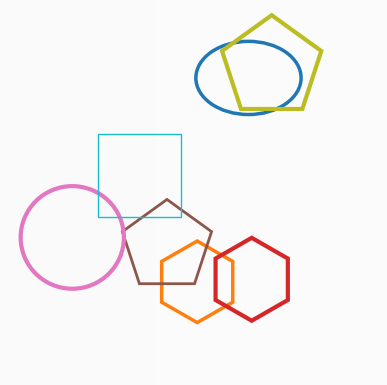[{"shape": "oval", "thickness": 2.5, "radius": 0.68, "center": [0.641, 0.798]}, {"shape": "hexagon", "thickness": 2.5, "radius": 0.53, "center": [0.509, 0.268]}, {"shape": "hexagon", "thickness": 3, "radius": 0.54, "center": [0.65, 0.275]}, {"shape": "pentagon", "thickness": 2, "radius": 0.6, "center": [0.431, 0.361]}, {"shape": "circle", "thickness": 3, "radius": 0.67, "center": [0.187, 0.383]}, {"shape": "pentagon", "thickness": 3, "radius": 0.67, "center": [0.701, 0.826]}, {"shape": "square", "thickness": 1, "radius": 0.53, "center": [0.36, 0.544]}]